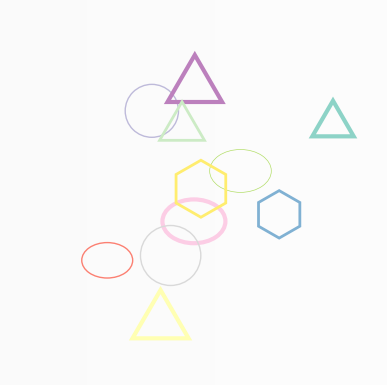[{"shape": "triangle", "thickness": 3, "radius": 0.31, "center": [0.859, 0.677]}, {"shape": "triangle", "thickness": 3, "radius": 0.42, "center": [0.414, 0.163]}, {"shape": "circle", "thickness": 1, "radius": 0.34, "center": [0.392, 0.712]}, {"shape": "oval", "thickness": 1, "radius": 0.33, "center": [0.277, 0.324]}, {"shape": "hexagon", "thickness": 2, "radius": 0.31, "center": [0.72, 0.443]}, {"shape": "oval", "thickness": 0.5, "radius": 0.4, "center": [0.621, 0.556]}, {"shape": "oval", "thickness": 3, "radius": 0.41, "center": [0.5, 0.425]}, {"shape": "circle", "thickness": 1, "radius": 0.39, "center": [0.44, 0.336]}, {"shape": "triangle", "thickness": 3, "radius": 0.41, "center": [0.503, 0.776]}, {"shape": "triangle", "thickness": 2, "radius": 0.33, "center": [0.47, 0.669]}, {"shape": "hexagon", "thickness": 2, "radius": 0.37, "center": [0.518, 0.51]}]